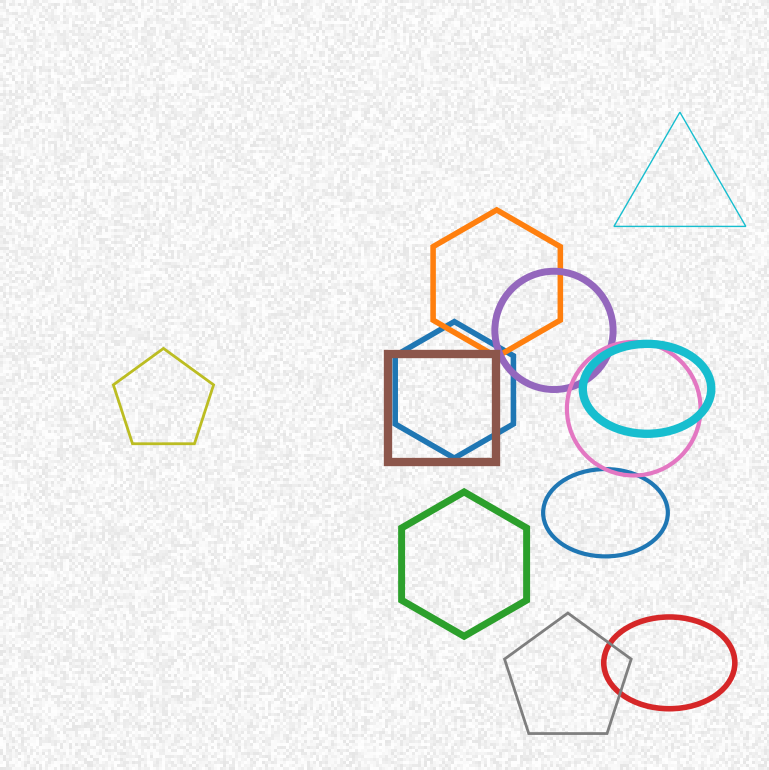[{"shape": "oval", "thickness": 1.5, "radius": 0.4, "center": [0.786, 0.334]}, {"shape": "hexagon", "thickness": 2, "radius": 0.44, "center": [0.59, 0.494]}, {"shape": "hexagon", "thickness": 2, "radius": 0.48, "center": [0.645, 0.632]}, {"shape": "hexagon", "thickness": 2.5, "radius": 0.47, "center": [0.603, 0.267]}, {"shape": "oval", "thickness": 2, "radius": 0.43, "center": [0.869, 0.139]}, {"shape": "circle", "thickness": 2.5, "radius": 0.38, "center": [0.719, 0.571]}, {"shape": "square", "thickness": 3, "radius": 0.35, "center": [0.574, 0.47]}, {"shape": "circle", "thickness": 1.5, "radius": 0.43, "center": [0.823, 0.469]}, {"shape": "pentagon", "thickness": 1, "radius": 0.43, "center": [0.738, 0.117]}, {"shape": "pentagon", "thickness": 1, "radius": 0.34, "center": [0.212, 0.479]}, {"shape": "oval", "thickness": 3, "radius": 0.42, "center": [0.84, 0.495]}, {"shape": "triangle", "thickness": 0.5, "radius": 0.49, "center": [0.883, 0.755]}]